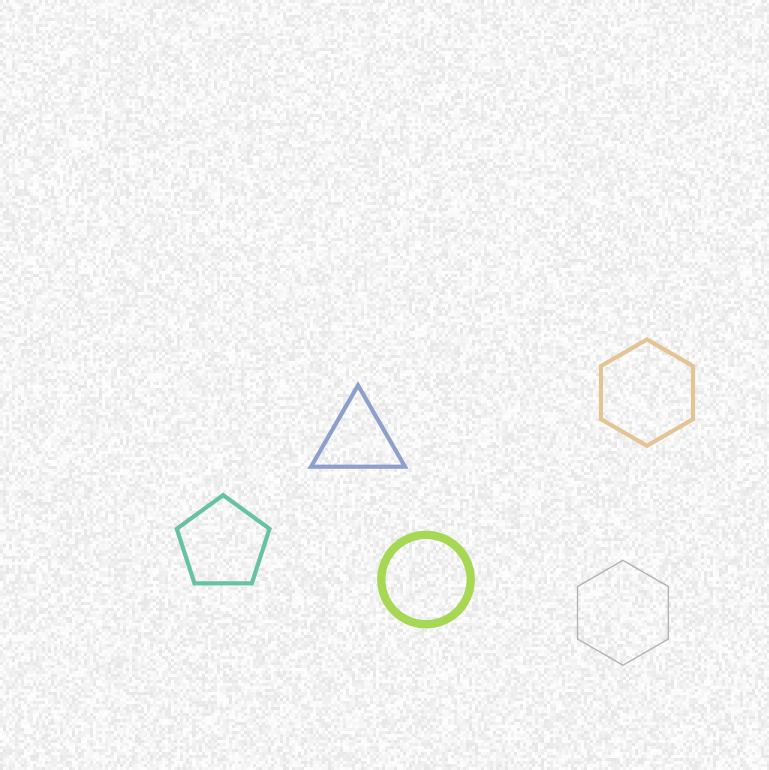[{"shape": "pentagon", "thickness": 1.5, "radius": 0.32, "center": [0.29, 0.294]}, {"shape": "triangle", "thickness": 1.5, "radius": 0.35, "center": [0.465, 0.429]}, {"shape": "circle", "thickness": 3, "radius": 0.29, "center": [0.553, 0.247]}, {"shape": "hexagon", "thickness": 1.5, "radius": 0.35, "center": [0.84, 0.49]}, {"shape": "hexagon", "thickness": 0.5, "radius": 0.34, "center": [0.809, 0.204]}]